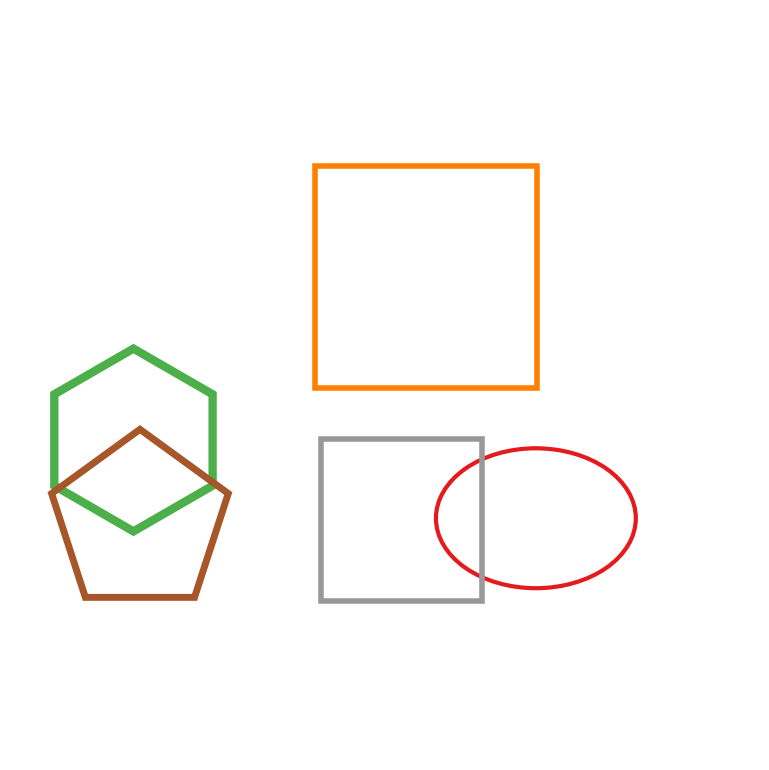[{"shape": "oval", "thickness": 1.5, "radius": 0.65, "center": [0.696, 0.327]}, {"shape": "hexagon", "thickness": 3, "radius": 0.59, "center": [0.173, 0.429]}, {"shape": "square", "thickness": 2, "radius": 0.72, "center": [0.554, 0.64]}, {"shape": "pentagon", "thickness": 2.5, "radius": 0.6, "center": [0.182, 0.322]}, {"shape": "square", "thickness": 2, "radius": 0.52, "center": [0.521, 0.325]}]